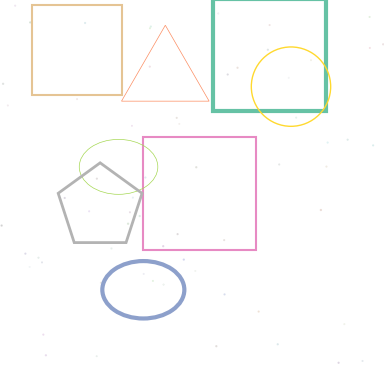[{"shape": "square", "thickness": 3, "radius": 0.73, "center": [0.7, 0.856]}, {"shape": "triangle", "thickness": 0.5, "radius": 0.66, "center": [0.429, 0.803]}, {"shape": "oval", "thickness": 3, "radius": 0.53, "center": [0.372, 0.247]}, {"shape": "square", "thickness": 1.5, "radius": 0.73, "center": [0.518, 0.498]}, {"shape": "oval", "thickness": 0.5, "radius": 0.51, "center": [0.308, 0.567]}, {"shape": "circle", "thickness": 1, "radius": 0.52, "center": [0.756, 0.775]}, {"shape": "square", "thickness": 1.5, "radius": 0.59, "center": [0.2, 0.871]}, {"shape": "pentagon", "thickness": 2, "radius": 0.57, "center": [0.26, 0.463]}]